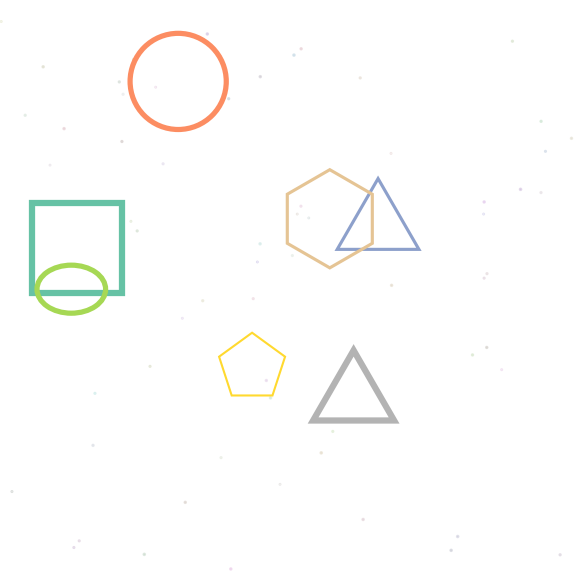[{"shape": "square", "thickness": 3, "radius": 0.39, "center": [0.133, 0.57]}, {"shape": "circle", "thickness": 2.5, "radius": 0.42, "center": [0.309, 0.858]}, {"shape": "triangle", "thickness": 1.5, "radius": 0.41, "center": [0.655, 0.608]}, {"shape": "oval", "thickness": 2.5, "radius": 0.3, "center": [0.123, 0.498]}, {"shape": "pentagon", "thickness": 1, "radius": 0.3, "center": [0.436, 0.363]}, {"shape": "hexagon", "thickness": 1.5, "radius": 0.42, "center": [0.571, 0.62]}, {"shape": "triangle", "thickness": 3, "radius": 0.4, "center": [0.612, 0.311]}]